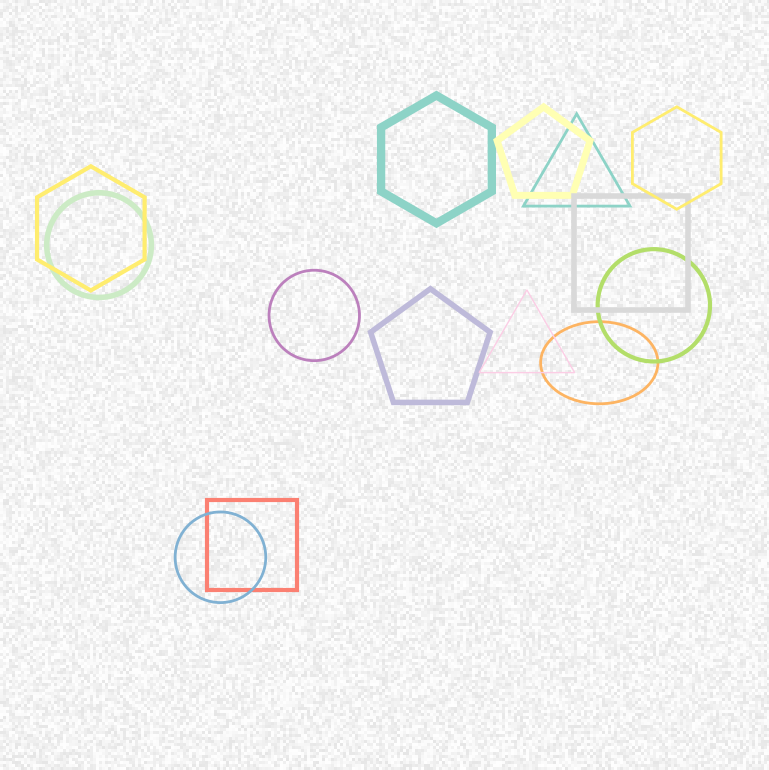[{"shape": "hexagon", "thickness": 3, "radius": 0.42, "center": [0.567, 0.793]}, {"shape": "triangle", "thickness": 1, "radius": 0.4, "center": [0.749, 0.772]}, {"shape": "pentagon", "thickness": 2.5, "radius": 0.32, "center": [0.706, 0.798]}, {"shape": "pentagon", "thickness": 2, "radius": 0.41, "center": [0.559, 0.543]}, {"shape": "square", "thickness": 1.5, "radius": 0.29, "center": [0.327, 0.292]}, {"shape": "circle", "thickness": 1, "radius": 0.29, "center": [0.286, 0.276]}, {"shape": "oval", "thickness": 1, "radius": 0.38, "center": [0.778, 0.529]}, {"shape": "circle", "thickness": 1.5, "radius": 0.36, "center": [0.849, 0.603]}, {"shape": "triangle", "thickness": 0.5, "radius": 0.36, "center": [0.684, 0.552]}, {"shape": "square", "thickness": 2, "radius": 0.37, "center": [0.819, 0.672]}, {"shape": "circle", "thickness": 1, "radius": 0.29, "center": [0.408, 0.59]}, {"shape": "circle", "thickness": 2, "radius": 0.34, "center": [0.129, 0.682]}, {"shape": "hexagon", "thickness": 1, "radius": 0.33, "center": [0.879, 0.795]}, {"shape": "hexagon", "thickness": 1.5, "radius": 0.4, "center": [0.118, 0.703]}]